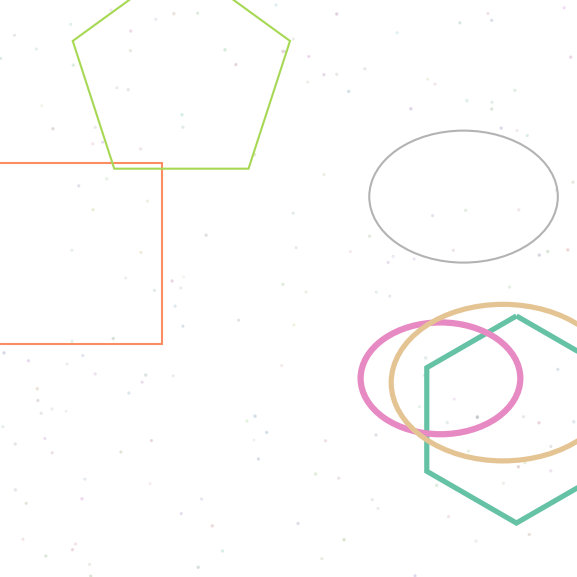[{"shape": "hexagon", "thickness": 2.5, "radius": 0.9, "center": [0.894, 0.273]}, {"shape": "square", "thickness": 1, "radius": 0.78, "center": [0.123, 0.56]}, {"shape": "oval", "thickness": 3, "radius": 0.69, "center": [0.763, 0.344]}, {"shape": "pentagon", "thickness": 1, "radius": 0.99, "center": [0.314, 0.867]}, {"shape": "oval", "thickness": 2.5, "radius": 0.97, "center": [0.871, 0.337]}, {"shape": "oval", "thickness": 1, "radius": 0.82, "center": [0.803, 0.659]}]